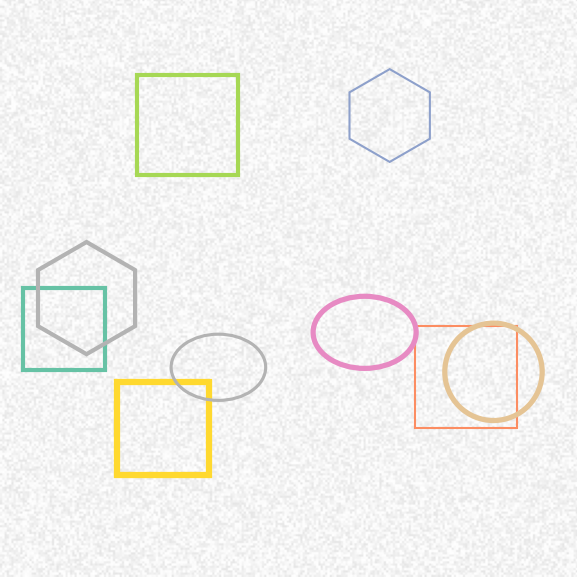[{"shape": "square", "thickness": 2, "radius": 0.36, "center": [0.111, 0.43]}, {"shape": "square", "thickness": 1, "radius": 0.44, "center": [0.807, 0.346]}, {"shape": "hexagon", "thickness": 1, "radius": 0.4, "center": [0.675, 0.799]}, {"shape": "oval", "thickness": 2.5, "radius": 0.45, "center": [0.631, 0.424]}, {"shape": "square", "thickness": 2, "radius": 0.43, "center": [0.325, 0.782]}, {"shape": "square", "thickness": 3, "radius": 0.4, "center": [0.282, 0.257]}, {"shape": "circle", "thickness": 2.5, "radius": 0.42, "center": [0.855, 0.355]}, {"shape": "hexagon", "thickness": 2, "radius": 0.49, "center": [0.15, 0.483]}, {"shape": "oval", "thickness": 1.5, "radius": 0.41, "center": [0.378, 0.363]}]